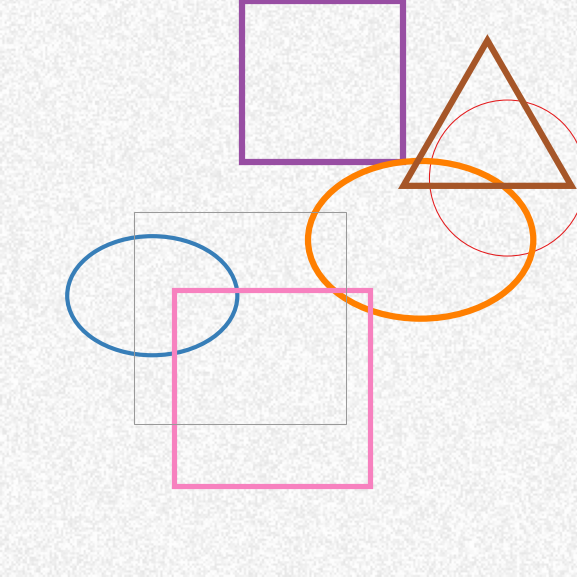[{"shape": "circle", "thickness": 0.5, "radius": 0.68, "center": [0.879, 0.691]}, {"shape": "oval", "thickness": 2, "radius": 0.74, "center": [0.264, 0.487]}, {"shape": "square", "thickness": 3, "radius": 0.7, "center": [0.559, 0.858]}, {"shape": "oval", "thickness": 3, "radius": 0.98, "center": [0.728, 0.584]}, {"shape": "triangle", "thickness": 3, "radius": 0.84, "center": [0.844, 0.761]}, {"shape": "square", "thickness": 2.5, "radius": 0.85, "center": [0.471, 0.327]}, {"shape": "square", "thickness": 0.5, "radius": 0.92, "center": [0.415, 0.448]}]